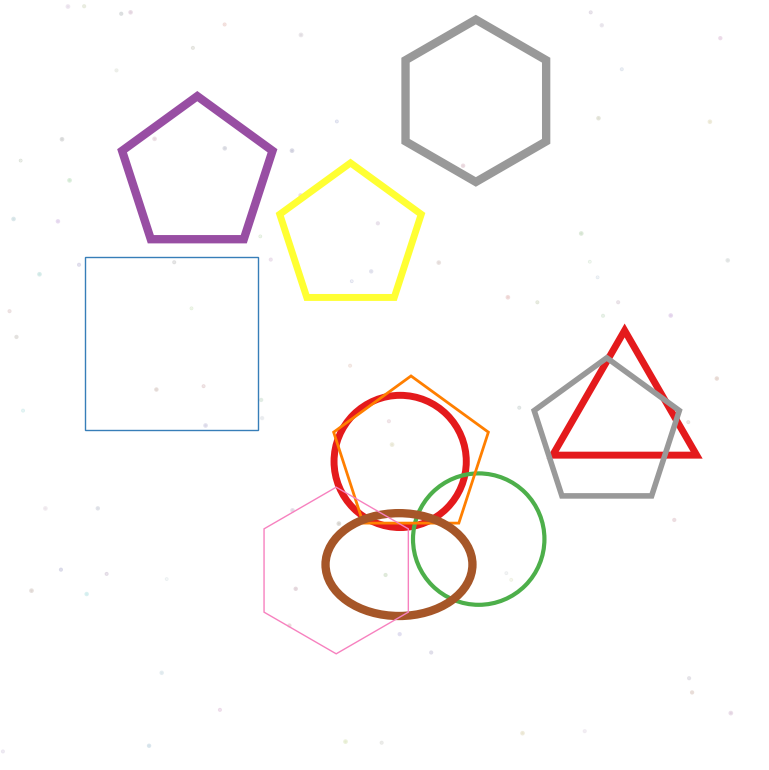[{"shape": "triangle", "thickness": 2.5, "radius": 0.54, "center": [0.811, 0.463]}, {"shape": "circle", "thickness": 2.5, "radius": 0.43, "center": [0.52, 0.401]}, {"shape": "square", "thickness": 0.5, "radius": 0.56, "center": [0.223, 0.554]}, {"shape": "circle", "thickness": 1.5, "radius": 0.43, "center": [0.622, 0.3]}, {"shape": "pentagon", "thickness": 3, "radius": 0.51, "center": [0.256, 0.772]}, {"shape": "pentagon", "thickness": 1, "radius": 0.53, "center": [0.534, 0.406]}, {"shape": "pentagon", "thickness": 2.5, "radius": 0.48, "center": [0.455, 0.692]}, {"shape": "oval", "thickness": 3, "radius": 0.48, "center": [0.518, 0.267]}, {"shape": "hexagon", "thickness": 0.5, "radius": 0.54, "center": [0.437, 0.259]}, {"shape": "pentagon", "thickness": 2, "radius": 0.5, "center": [0.788, 0.436]}, {"shape": "hexagon", "thickness": 3, "radius": 0.53, "center": [0.618, 0.869]}]